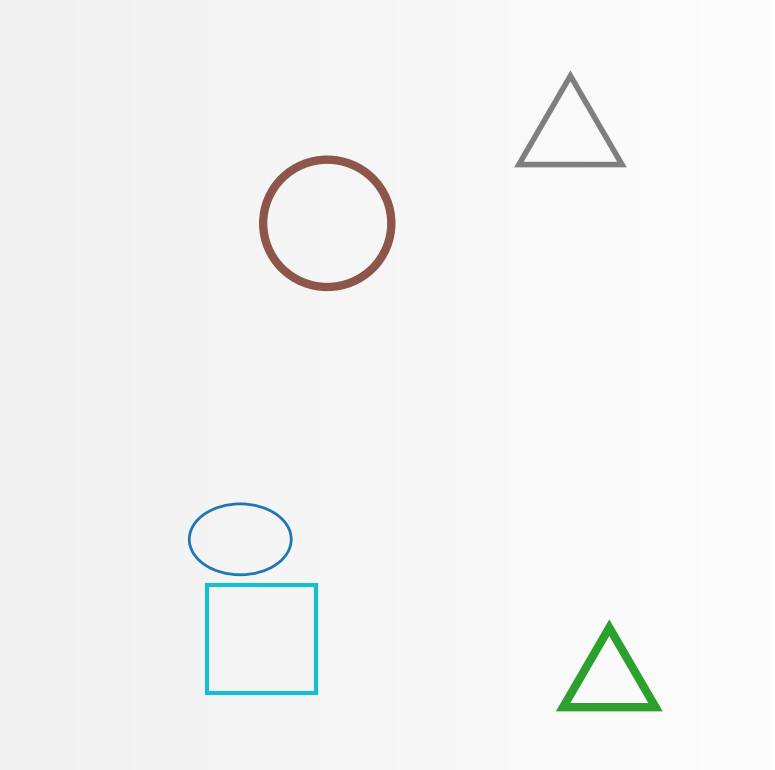[{"shape": "oval", "thickness": 1, "radius": 0.33, "center": [0.31, 0.3]}, {"shape": "triangle", "thickness": 3, "radius": 0.34, "center": [0.786, 0.116]}, {"shape": "circle", "thickness": 3, "radius": 0.41, "center": [0.422, 0.71]}, {"shape": "triangle", "thickness": 2, "radius": 0.38, "center": [0.736, 0.825]}, {"shape": "square", "thickness": 1.5, "radius": 0.35, "center": [0.337, 0.17]}]